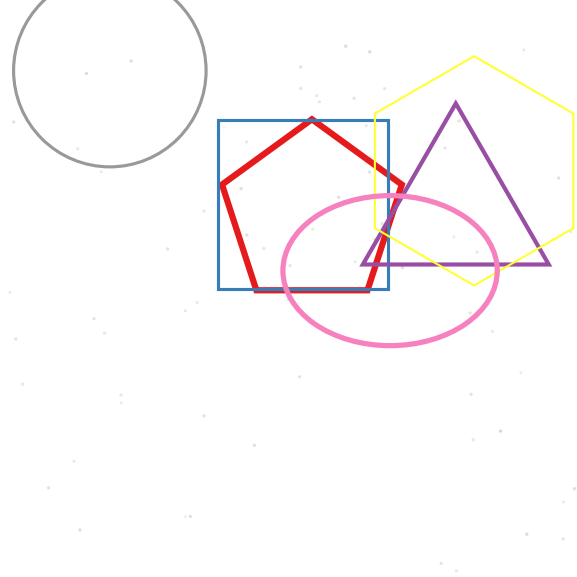[{"shape": "pentagon", "thickness": 3, "radius": 0.82, "center": [0.54, 0.629]}, {"shape": "square", "thickness": 1.5, "radius": 0.73, "center": [0.524, 0.645]}, {"shape": "triangle", "thickness": 2, "radius": 0.93, "center": [0.789, 0.634]}, {"shape": "hexagon", "thickness": 1, "radius": 0.99, "center": [0.821, 0.703]}, {"shape": "oval", "thickness": 2.5, "radius": 0.93, "center": [0.675, 0.531]}, {"shape": "circle", "thickness": 1.5, "radius": 0.83, "center": [0.19, 0.877]}]